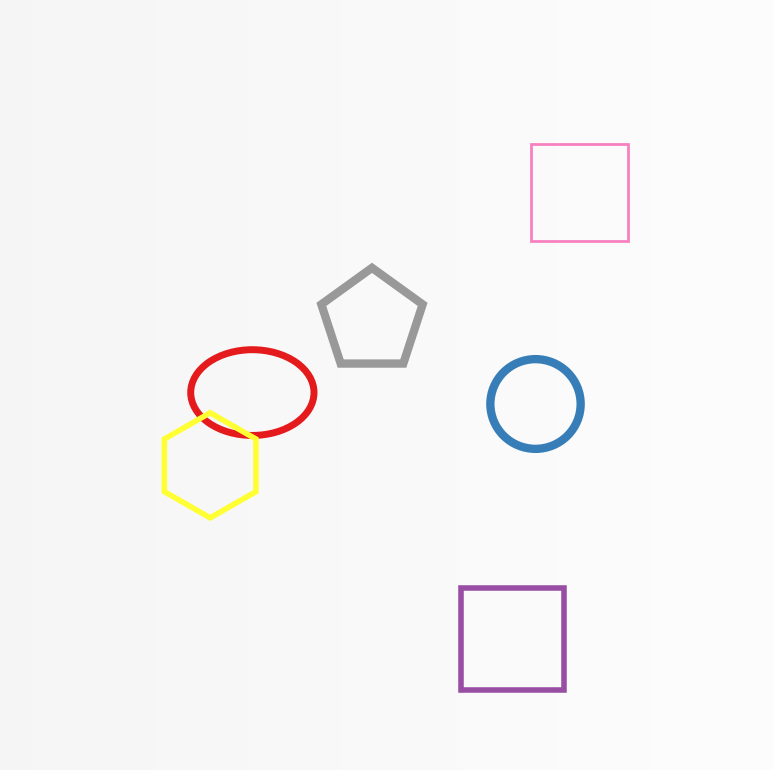[{"shape": "oval", "thickness": 2.5, "radius": 0.4, "center": [0.326, 0.49]}, {"shape": "circle", "thickness": 3, "radius": 0.29, "center": [0.691, 0.475]}, {"shape": "square", "thickness": 2, "radius": 0.33, "center": [0.662, 0.17]}, {"shape": "hexagon", "thickness": 2, "radius": 0.34, "center": [0.271, 0.396]}, {"shape": "square", "thickness": 1, "radius": 0.31, "center": [0.748, 0.75]}, {"shape": "pentagon", "thickness": 3, "radius": 0.34, "center": [0.48, 0.583]}]